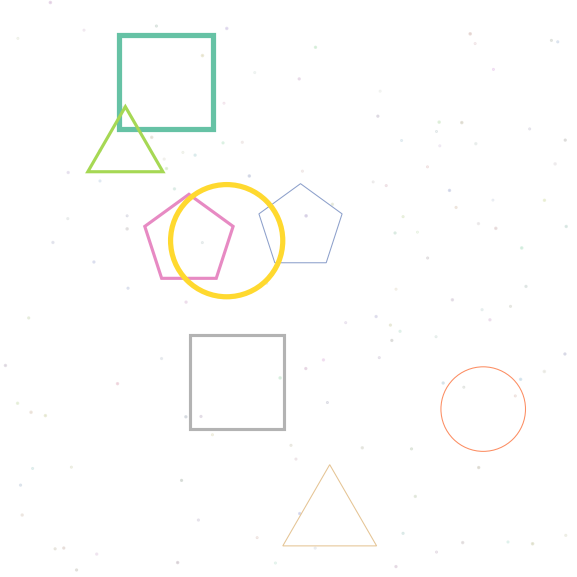[{"shape": "square", "thickness": 2.5, "radius": 0.41, "center": [0.287, 0.857]}, {"shape": "circle", "thickness": 0.5, "radius": 0.37, "center": [0.837, 0.291]}, {"shape": "pentagon", "thickness": 0.5, "radius": 0.38, "center": [0.52, 0.605]}, {"shape": "pentagon", "thickness": 1.5, "radius": 0.4, "center": [0.327, 0.582]}, {"shape": "triangle", "thickness": 1.5, "radius": 0.38, "center": [0.217, 0.739]}, {"shape": "circle", "thickness": 2.5, "radius": 0.49, "center": [0.392, 0.582]}, {"shape": "triangle", "thickness": 0.5, "radius": 0.47, "center": [0.571, 0.101]}, {"shape": "square", "thickness": 1.5, "radius": 0.41, "center": [0.411, 0.338]}]